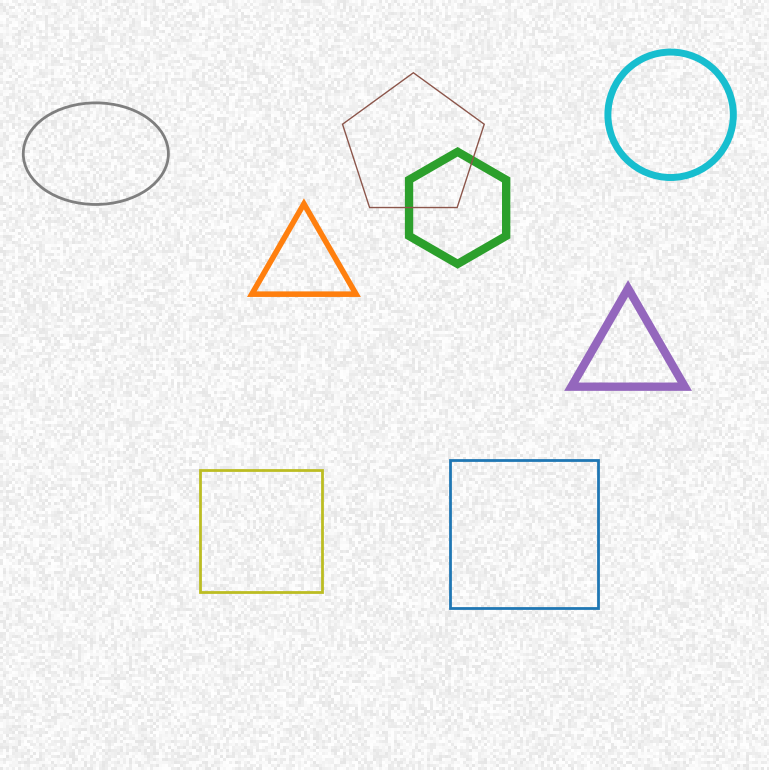[{"shape": "square", "thickness": 1, "radius": 0.48, "center": [0.681, 0.306]}, {"shape": "triangle", "thickness": 2, "radius": 0.39, "center": [0.395, 0.657]}, {"shape": "hexagon", "thickness": 3, "radius": 0.36, "center": [0.594, 0.73]}, {"shape": "triangle", "thickness": 3, "radius": 0.43, "center": [0.816, 0.54]}, {"shape": "pentagon", "thickness": 0.5, "radius": 0.48, "center": [0.537, 0.809]}, {"shape": "oval", "thickness": 1, "radius": 0.47, "center": [0.124, 0.8]}, {"shape": "square", "thickness": 1, "radius": 0.4, "center": [0.339, 0.31]}, {"shape": "circle", "thickness": 2.5, "radius": 0.41, "center": [0.871, 0.851]}]